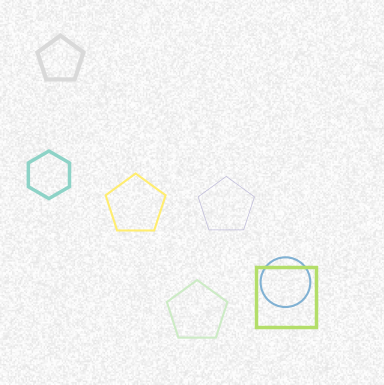[{"shape": "hexagon", "thickness": 2.5, "radius": 0.31, "center": [0.127, 0.546]}, {"shape": "pentagon", "thickness": 0.5, "radius": 0.38, "center": [0.588, 0.465]}, {"shape": "circle", "thickness": 1.5, "radius": 0.32, "center": [0.741, 0.267]}, {"shape": "square", "thickness": 2.5, "radius": 0.39, "center": [0.742, 0.229]}, {"shape": "pentagon", "thickness": 3, "radius": 0.31, "center": [0.157, 0.845]}, {"shape": "pentagon", "thickness": 1.5, "radius": 0.41, "center": [0.512, 0.19]}, {"shape": "pentagon", "thickness": 1.5, "radius": 0.41, "center": [0.352, 0.468]}]